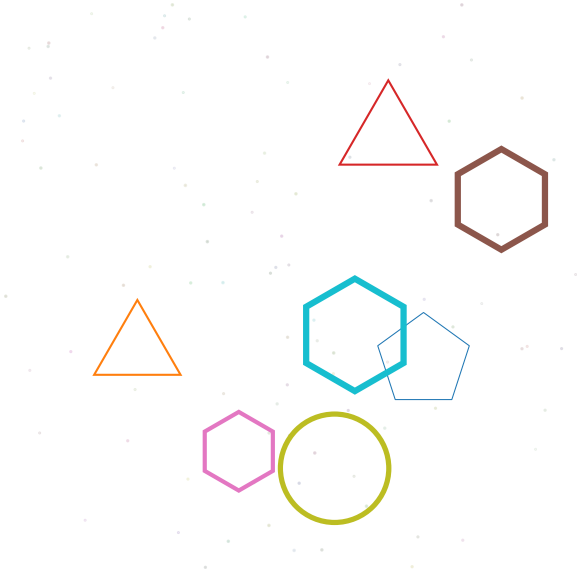[{"shape": "pentagon", "thickness": 0.5, "radius": 0.42, "center": [0.733, 0.375]}, {"shape": "triangle", "thickness": 1, "radius": 0.43, "center": [0.238, 0.393]}, {"shape": "triangle", "thickness": 1, "radius": 0.49, "center": [0.672, 0.763]}, {"shape": "hexagon", "thickness": 3, "radius": 0.44, "center": [0.868, 0.654]}, {"shape": "hexagon", "thickness": 2, "radius": 0.34, "center": [0.413, 0.218]}, {"shape": "circle", "thickness": 2.5, "radius": 0.47, "center": [0.579, 0.188]}, {"shape": "hexagon", "thickness": 3, "radius": 0.49, "center": [0.614, 0.419]}]